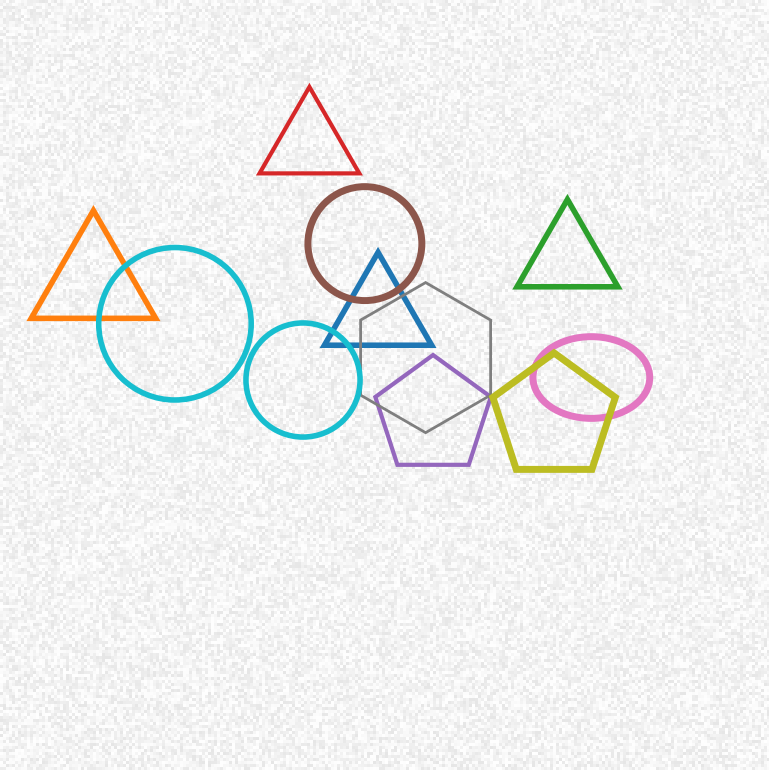[{"shape": "triangle", "thickness": 2, "radius": 0.4, "center": [0.491, 0.592]}, {"shape": "triangle", "thickness": 2, "radius": 0.47, "center": [0.121, 0.633]}, {"shape": "triangle", "thickness": 2, "radius": 0.38, "center": [0.737, 0.665]}, {"shape": "triangle", "thickness": 1.5, "radius": 0.37, "center": [0.402, 0.812]}, {"shape": "pentagon", "thickness": 1.5, "radius": 0.39, "center": [0.562, 0.46]}, {"shape": "circle", "thickness": 2.5, "radius": 0.37, "center": [0.474, 0.684]}, {"shape": "oval", "thickness": 2.5, "radius": 0.38, "center": [0.768, 0.51]}, {"shape": "hexagon", "thickness": 1, "radius": 0.49, "center": [0.553, 0.536]}, {"shape": "pentagon", "thickness": 2.5, "radius": 0.42, "center": [0.72, 0.458]}, {"shape": "circle", "thickness": 2, "radius": 0.5, "center": [0.227, 0.58]}, {"shape": "circle", "thickness": 2, "radius": 0.37, "center": [0.394, 0.506]}]